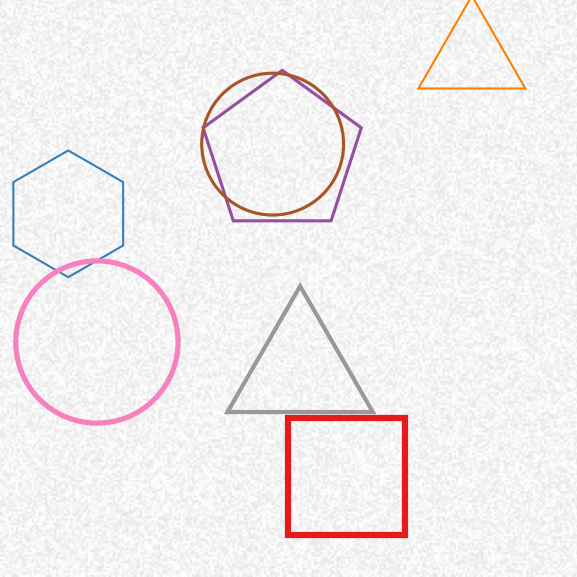[{"shape": "square", "thickness": 3, "radius": 0.51, "center": [0.6, 0.173]}, {"shape": "hexagon", "thickness": 1, "radius": 0.55, "center": [0.118, 0.629]}, {"shape": "pentagon", "thickness": 1.5, "radius": 0.72, "center": [0.489, 0.733]}, {"shape": "triangle", "thickness": 1, "radius": 0.53, "center": [0.817, 0.899]}, {"shape": "circle", "thickness": 1.5, "radius": 0.61, "center": [0.472, 0.75]}, {"shape": "circle", "thickness": 2.5, "radius": 0.7, "center": [0.168, 0.407]}, {"shape": "triangle", "thickness": 2, "radius": 0.73, "center": [0.52, 0.358]}]